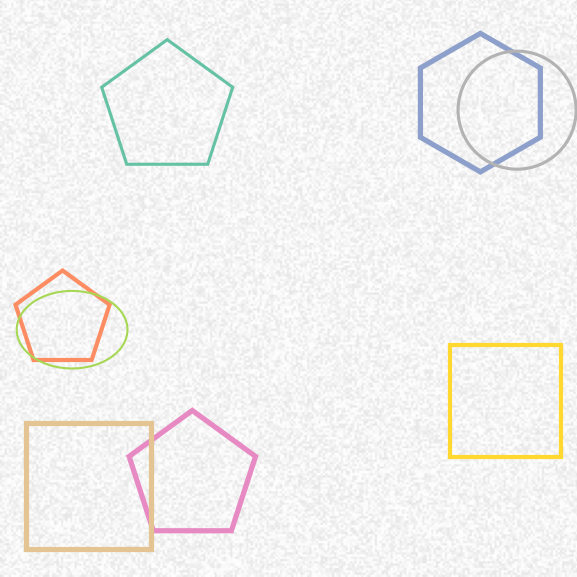[{"shape": "pentagon", "thickness": 1.5, "radius": 0.6, "center": [0.29, 0.811]}, {"shape": "pentagon", "thickness": 2, "radius": 0.43, "center": [0.108, 0.445]}, {"shape": "hexagon", "thickness": 2.5, "radius": 0.6, "center": [0.832, 0.821]}, {"shape": "pentagon", "thickness": 2.5, "radius": 0.58, "center": [0.333, 0.173]}, {"shape": "oval", "thickness": 1, "radius": 0.48, "center": [0.125, 0.428]}, {"shape": "square", "thickness": 2, "radius": 0.48, "center": [0.875, 0.305]}, {"shape": "square", "thickness": 2.5, "radius": 0.54, "center": [0.153, 0.157]}, {"shape": "circle", "thickness": 1.5, "radius": 0.51, "center": [0.895, 0.808]}]